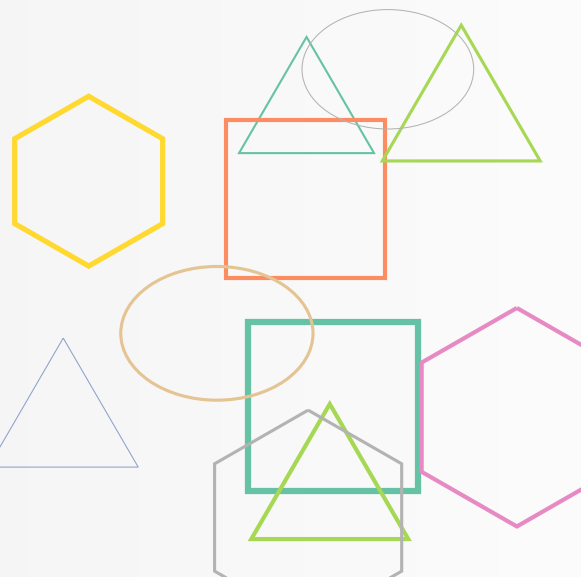[{"shape": "square", "thickness": 3, "radius": 0.73, "center": [0.573, 0.296]}, {"shape": "triangle", "thickness": 1, "radius": 0.67, "center": [0.527, 0.801]}, {"shape": "square", "thickness": 2, "radius": 0.69, "center": [0.525, 0.655]}, {"shape": "triangle", "thickness": 0.5, "radius": 0.74, "center": [0.109, 0.265]}, {"shape": "hexagon", "thickness": 2, "radius": 0.95, "center": [0.889, 0.277]}, {"shape": "triangle", "thickness": 2, "radius": 0.78, "center": [0.567, 0.144]}, {"shape": "triangle", "thickness": 1.5, "radius": 0.78, "center": [0.794, 0.799]}, {"shape": "hexagon", "thickness": 2.5, "radius": 0.73, "center": [0.153, 0.685]}, {"shape": "oval", "thickness": 1.5, "radius": 0.83, "center": [0.373, 0.422]}, {"shape": "hexagon", "thickness": 1.5, "radius": 0.93, "center": [0.53, 0.103]}, {"shape": "oval", "thickness": 0.5, "radius": 0.74, "center": [0.667, 0.879]}]